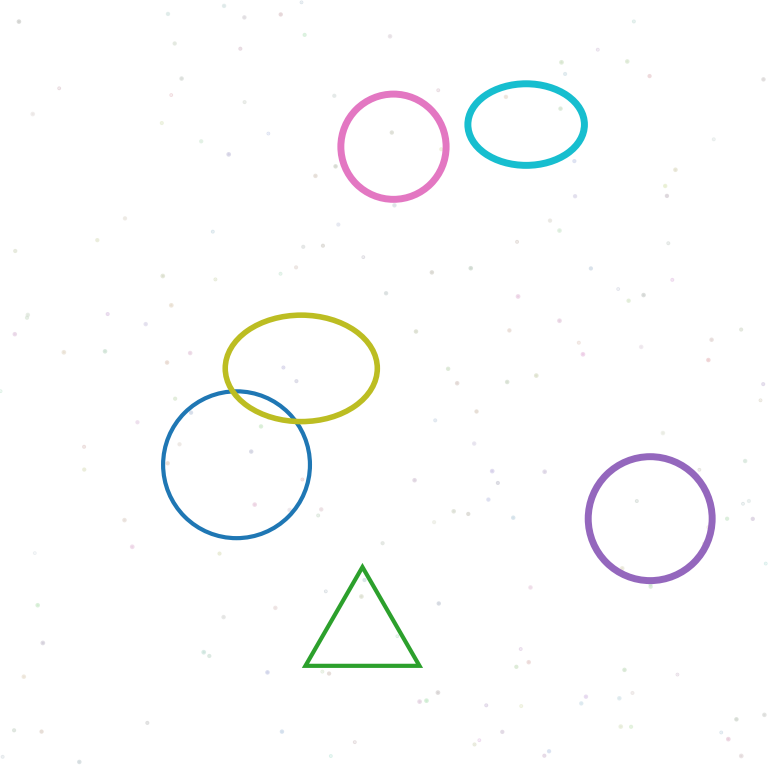[{"shape": "circle", "thickness": 1.5, "radius": 0.48, "center": [0.307, 0.396]}, {"shape": "triangle", "thickness": 1.5, "radius": 0.43, "center": [0.471, 0.178]}, {"shape": "circle", "thickness": 2.5, "radius": 0.4, "center": [0.844, 0.326]}, {"shape": "circle", "thickness": 2.5, "radius": 0.34, "center": [0.511, 0.809]}, {"shape": "oval", "thickness": 2, "radius": 0.49, "center": [0.391, 0.522]}, {"shape": "oval", "thickness": 2.5, "radius": 0.38, "center": [0.683, 0.838]}]